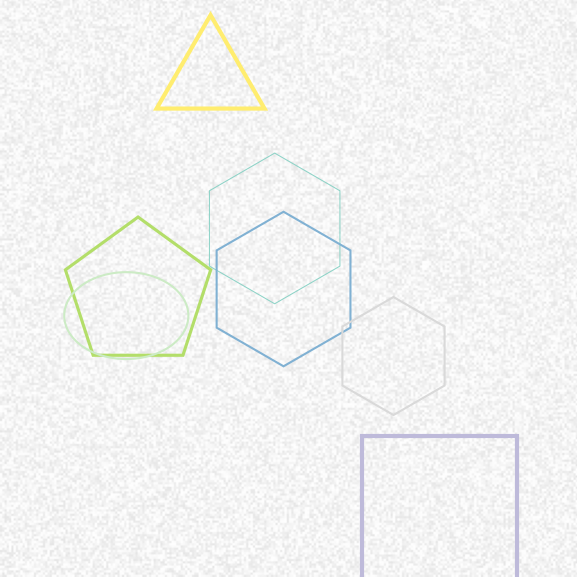[{"shape": "hexagon", "thickness": 0.5, "radius": 0.65, "center": [0.476, 0.604]}, {"shape": "square", "thickness": 2, "radius": 0.67, "center": [0.761, 0.11]}, {"shape": "hexagon", "thickness": 1, "radius": 0.67, "center": [0.491, 0.499]}, {"shape": "pentagon", "thickness": 1.5, "radius": 0.66, "center": [0.239, 0.491]}, {"shape": "hexagon", "thickness": 1, "radius": 0.51, "center": [0.681, 0.383]}, {"shape": "oval", "thickness": 1, "radius": 0.54, "center": [0.219, 0.453]}, {"shape": "triangle", "thickness": 2, "radius": 0.54, "center": [0.365, 0.865]}]